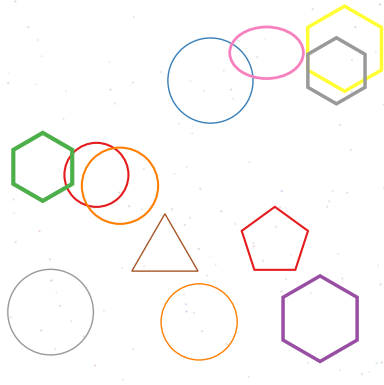[{"shape": "pentagon", "thickness": 1.5, "radius": 0.45, "center": [0.714, 0.372]}, {"shape": "circle", "thickness": 1.5, "radius": 0.42, "center": [0.25, 0.546]}, {"shape": "circle", "thickness": 1, "radius": 0.55, "center": [0.547, 0.791]}, {"shape": "hexagon", "thickness": 3, "radius": 0.44, "center": [0.111, 0.567]}, {"shape": "hexagon", "thickness": 2.5, "radius": 0.56, "center": [0.831, 0.172]}, {"shape": "circle", "thickness": 1.5, "radius": 0.5, "center": [0.312, 0.518]}, {"shape": "circle", "thickness": 1, "radius": 0.49, "center": [0.517, 0.164]}, {"shape": "hexagon", "thickness": 2.5, "radius": 0.55, "center": [0.895, 0.873]}, {"shape": "triangle", "thickness": 1, "radius": 0.5, "center": [0.428, 0.345]}, {"shape": "oval", "thickness": 2, "radius": 0.48, "center": [0.692, 0.863]}, {"shape": "hexagon", "thickness": 2.5, "radius": 0.43, "center": [0.874, 0.816]}, {"shape": "circle", "thickness": 1, "radius": 0.56, "center": [0.131, 0.189]}]